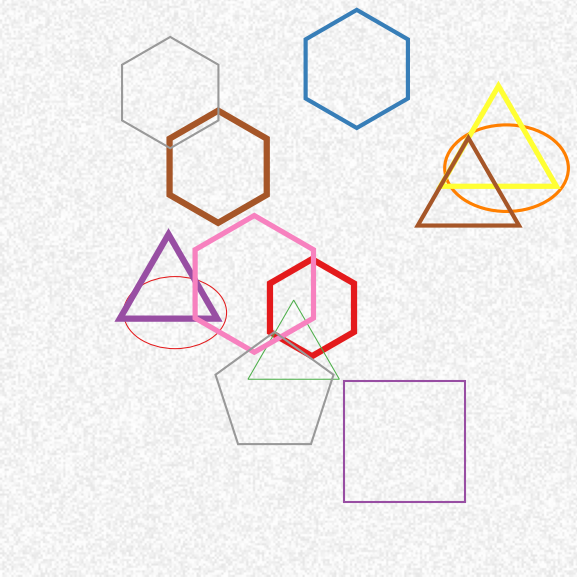[{"shape": "hexagon", "thickness": 3, "radius": 0.42, "center": [0.54, 0.466]}, {"shape": "oval", "thickness": 0.5, "radius": 0.45, "center": [0.303, 0.458]}, {"shape": "hexagon", "thickness": 2, "radius": 0.51, "center": [0.618, 0.88]}, {"shape": "triangle", "thickness": 0.5, "radius": 0.46, "center": [0.509, 0.388]}, {"shape": "square", "thickness": 1, "radius": 0.52, "center": [0.7, 0.235]}, {"shape": "triangle", "thickness": 3, "radius": 0.49, "center": [0.292, 0.496]}, {"shape": "oval", "thickness": 1.5, "radius": 0.54, "center": [0.877, 0.708]}, {"shape": "triangle", "thickness": 2.5, "radius": 0.58, "center": [0.863, 0.735]}, {"shape": "hexagon", "thickness": 3, "radius": 0.49, "center": [0.378, 0.71]}, {"shape": "triangle", "thickness": 2, "radius": 0.51, "center": [0.811, 0.659]}, {"shape": "hexagon", "thickness": 2.5, "radius": 0.59, "center": [0.44, 0.508]}, {"shape": "pentagon", "thickness": 1, "radius": 0.54, "center": [0.475, 0.317]}, {"shape": "hexagon", "thickness": 1, "radius": 0.48, "center": [0.295, 0.839]}]